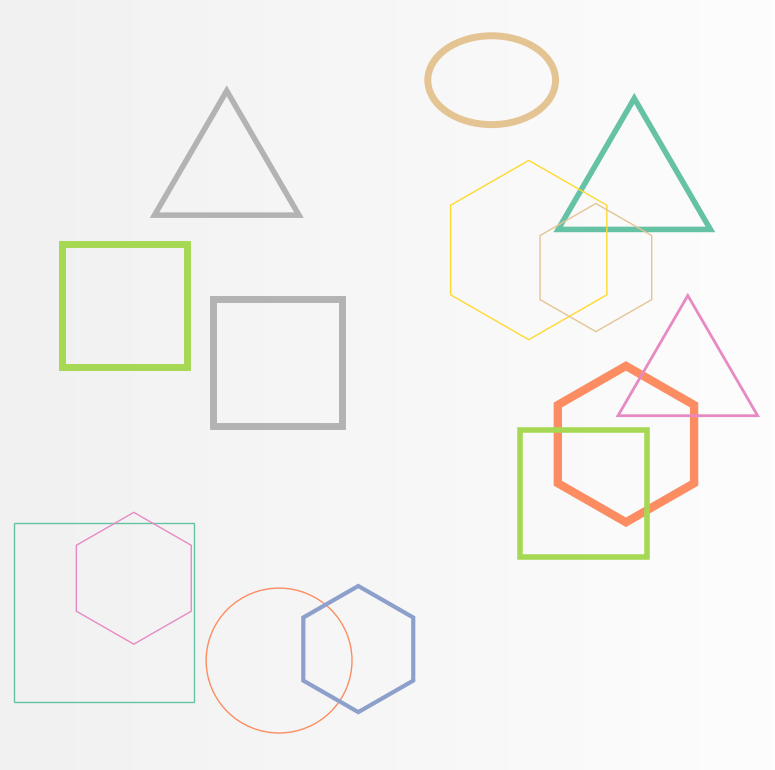[{"shape": "square", "thickness": 0.5, "radius": 0.58, "center": [0.135, 0.205]}, {"shape": "triangle", "thickness": 2, "radius": 0.57, "center": [0.818, 0.759]}, {"shape": "hexagon", "thickness": 3, "radius": 0.51, "center": [0.808, 0.423]}, {"shape": "circle", "thickness": 0.5, "radius": 0.47, "center": [0.36, 0.142]}, {"shape": "hexagon", "thickness": 1.5, "radius": 0.41, "center": [0.462, 0.157]}, {"shape": "triangle", "thickness": 1, "radius": 0.52, "center": [0.887, 0.512]}, {"shape": "hexagon", "thickness": 0.5, "radius": 0.43, "center": [0.173, 0.249]}, {"shape": "square", "thickness": 2.5, "radius": 0.4, "center": [0.161, 0.603]}, {"shape": "square", "thickness": 2, "radius": 0.41, "center": [0.753, 0.359]}, {"shape": "hexagon", "thickness": 0.5, "radius": 0.58, "center": [0.682, 0.675]}, {"shape": "hexagon", "thickness": 0.5, "radius": 0.42, "center": [0.769, 0.653]}, {"shape": "oval", "thickness": 2.5, "radius": 0.41, "center": [0.634, 0.896]}, {"shape": "square", "thickness": 2.5, "radius": 0.41, "center": [0.358, 0.529]}, {"shape": "triangle", "thickness": 2, "radius": 0.54, "center": [0.293, 0.774]}]